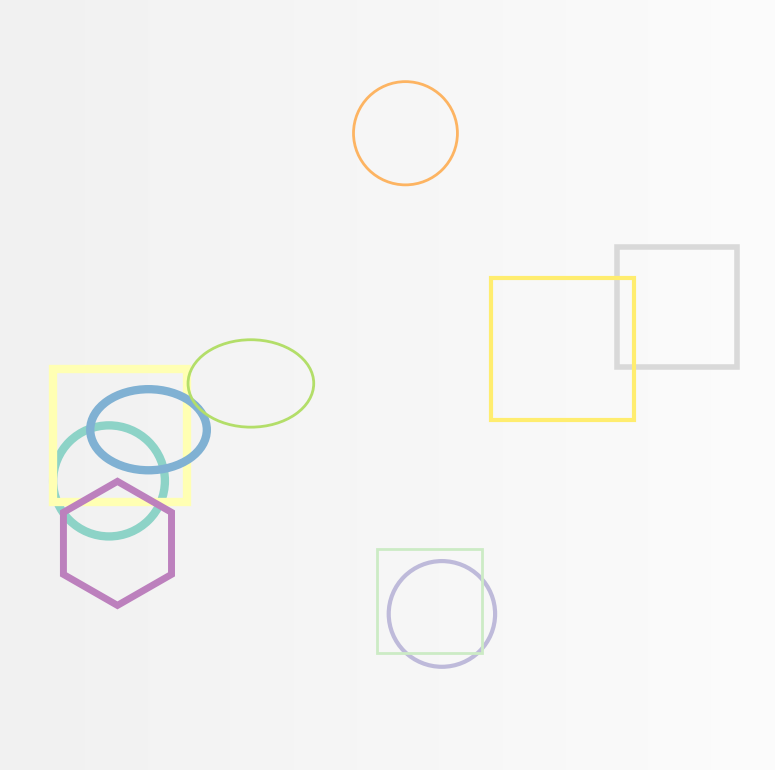[{"shape": "circle", "thickness": 3, "radius": 0.36, "center": [0.141, 0.375]}, {"shape": "square", "thickness": 3, "radius": 0.43, "center": [0.155, 0.434]}, {"shape": "circle", "thickness": 1.5, "radius": 0.34, "center": [0.57, 0.203]}, {"shape": "oval", "thickness": 3, "radius": 0.38, "center": [0.192, 0.442]}, {"shape": "circle", "thickness": 1, "radius": 0.34, "center": [0.523, 0.827]}, {"shape": "oval", "thickness": 1, "radius": 0.41, "center": [0.324, 0.502]}, {"shape": "square", "thickness": 2, "radius": 0.39, "center": [0.874, 0.601]}, {"shape": "hexagon", "thickness": 2.5, "radius": 0.4, "center": [0.152, 0.294]}, {"shape": "square", "thickness": 1, "radius": 0.34, "center": [0.554, 0.219]}, {"shape": "square", "thickness": 1.5, "radius": 0.46, "center": [0.726, 0.547]}]